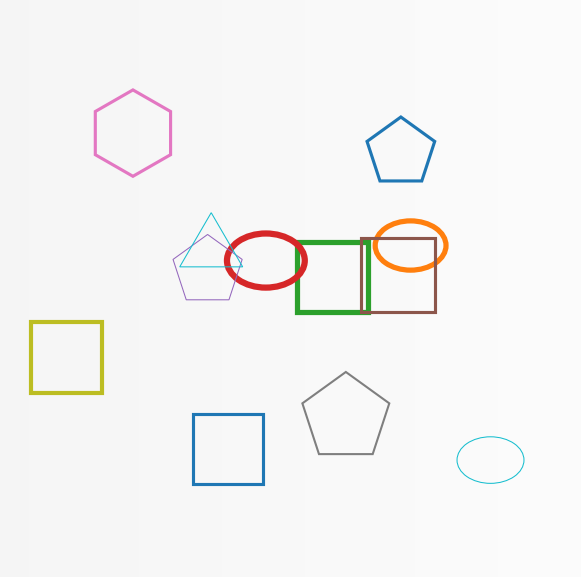[{"shape": "pentagon", "thickness": 1.5, "radius": 0.31, "center": [0.69, 0.735]}, {"shape": "square", "thickness": 1.5, "radius": 0.3, "center": [0.392, 0.221]}, {"shape": "oval", "thickness": 2.5, "radius": 0.3, "center": [0.706, 0.574]}, {"shape": "square", "thickness": 2.5, "radius": 0.31, "center": [0.572, 0.519]}, {"shape": "oval", "thickness": 3, "radius": 0.33, "center": [0.457, 0.548]}, {"shape": "pentagon", "thickness": 0.5, "radius": 0.31, "center": [0.357, 0.531]}, {"shape": "square", "thickness": 1.5, "radius": 0.32, "center": [0.685, 0.523]}, {"shape": "hexagon", "thickness": 1.5, "radius": 0.37, "center": [0.229, 0.769]}, {"shape": "pentagon", "thickness": 1, "radius": 0.39, "center": [0.595, 0.276]}, {"shape": "square", "thickness": 2, "radius": 0.31, "center": [0.115, 0.38]}, {"shape": "oval", "thickness": 0.5, "radius": 0.29, "center": [0.844, 0.202]}, {"shape": "triangle", "thickness": 0.5, "radius": 0.31, "center": [0.363, 0.568]}]